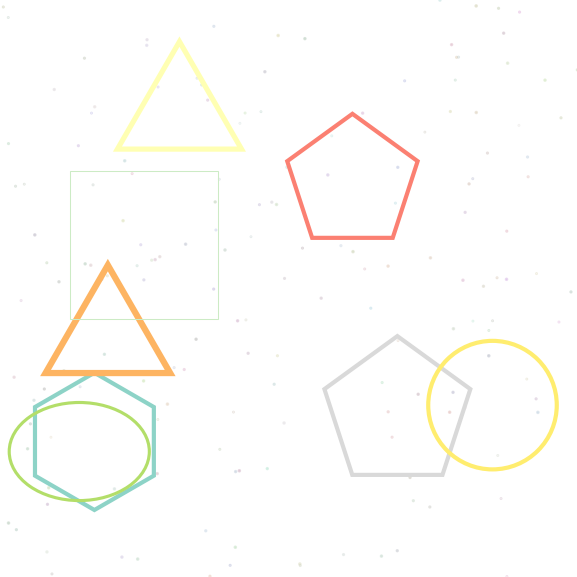[{"shape": "hexagon", "thickness": 2, "radius": 0.59, "center": [0.163, 0.235]}, {"shape": "triangle", "thickness": 2.5, "radius": 0.62, "center": [0.311, 0.803]}, {"shape": "pentagon", "thickness": 2, "radius": 0.59, "center": [0.61, 0.683]}, {"shape": "triangle", "thickness": 3, "radius": 0.62, "center": [0.187, 0.415]}, {"shape": "oval", "thickness": 1.5, "radius": 0.61, "center": [0.137, 0.217]}, {"shape": "pentagon", "thickness": 2, "radius": 0.66, "center": [0.688, 0.284]}, {"shape": "square", "thickness": 0.5, "radius": 0.64, "center": [0.25, 0.574]}, {"shape": "circle", "thickness": 2, "radius": 0.56, "center": [0.853, 0.298]}]